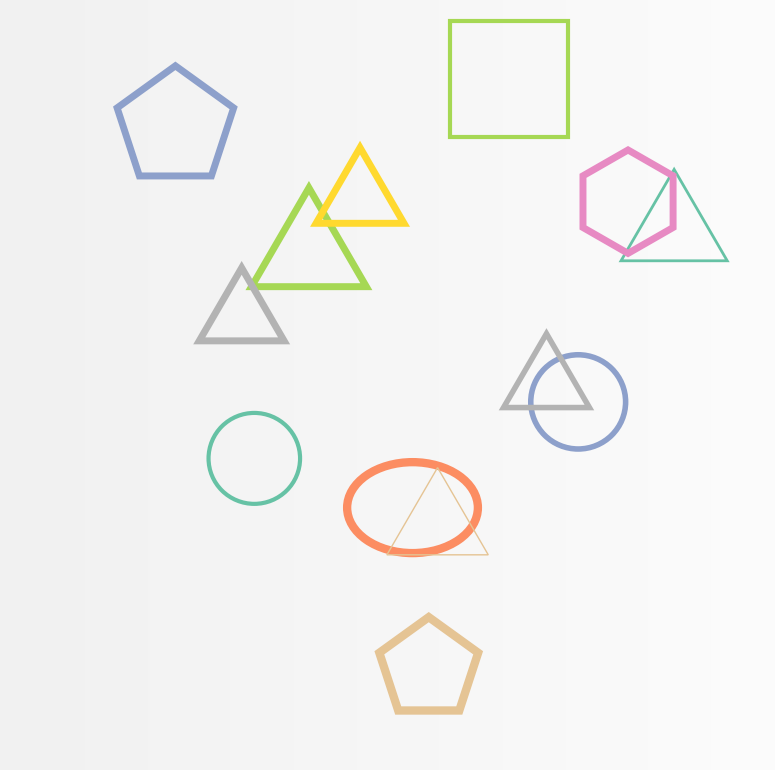[{"shape": "triangle", "thickness": 1, "radius": 0.4, "center": [0.87, 0.701]}, {"shape": "circle", "thickness": 1.5, "radius": 0.3, "center": [0.328, 0.405]}, {"shape": "oval", "thickness": 3, "radius": 0.42, "center": [0.532, 0.341]}, {"shape": "pentagon", "thickness": 2.5, "radius": 0.4, "center": [0.226, 0.835]}, {"shape": "circle", "thickness": 2, "radius": 0.31, "center": [0.746, 0.478]}, {"shape": "hexagon", "thickness": 2.5, "radius": 0.34, "center": [0.81, 0.738]}, {"shape": "triangle", "thickness": 2.5, "radius": 0.43, "center": [0.399, 0.67]}, {"shape": "square", "thickness": 1.5, "radius": 0.38, "center": [0.657, 0.898]}, {"shape": "triangle", "thickness": 2.5, "radius": 0.33, "center": [0.465, 0.743]}, {"shape": "pentagon", "thickness": 3, "radius": 0.34, "center": [0.553, 0.132]}, {"shape": "triangle", "thickness": 0.5, "radius": 0.38, "center": [0.565, 0.317]}, {"shape": "triangle", "thickness": 2, "radius": 0.32, "center": [0.705, 0.503]}, {"shape": "triangle", "thickness": 2.5, "radius": 0.32, "center": [0.312, 0.589]}]